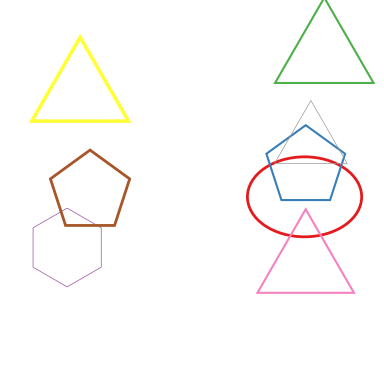[{"shape": "oval", "thickness": 2, "radius": 0.74, "center": [0.791, 0.489]}, {"shape": "pentagon", "thickness": 1.5, "radius": 0.54, "center": [0.794, 0.567]}, {"shape": "triangle", "thickness": 1.5, "radius": 0.74, "center": [0.842, 0.858]}, {"shape": "hexagon", "thickness": 0.5, "radius": 0.51, "center": [0.174, 0.357]}, {"shape": "triangle", "thickness": 2.5, "radius": 0.73, "center": [0.208, 0.758]}, {"shape": "pentagon", "thickness": 2, "radius": 0.54, "center": [0.234, 0.502]}, {"shape": "triangle", "thickness": 1.5, "radius": 0.72, "center": [0.794, 0.312]}, {"shape": "triangle", "thickness": 0.5, "radius": 0.54, "center": [0.808, 0.63]}]